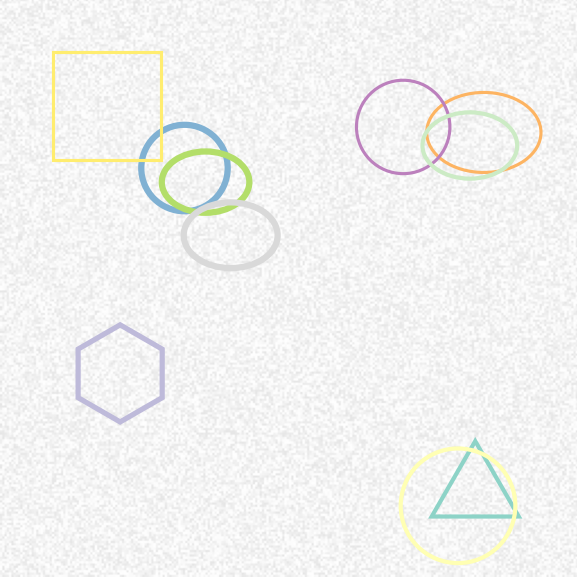[{"shape": "triangle", "thickness": 2, "radius": 0.44, "center": [0.823, 0.148]}, {"shape": "circle", "thickness": 2, "radius": 0.5, "center": [0.793, 0.123]}, {"shape": "hexagon", "thickness": 2.5, "radius": 0.42, "center": [0.208, 0.353]}, {"shape": "circle", "thickness": 3, "radius": 0.37, "center": [0.319, 0.708]}, {"shape": "oval", "thickness": 1.5, "radius": 0.49, "center": [0.838, 0.77]}, {"shape": "oval", "thickness": 3, "radius": 0.38, "center": [0.356, 0.684]}, {"shape": "oval", "thickness": 3, "radius": 0.41, "center": [0.399, 0.592]}, {"shape": "circle", "thickness": 1.5, "radius": 0.4, "center": [0.698, 0.779]}, {"shape": "oval", "thickness": 2, "radius": 0.41, "center": [0.814, 0.747]}, {"shape": "square", "thickness": 1.5, "radius": 0.47, "center": [0.185, 0.815]}]